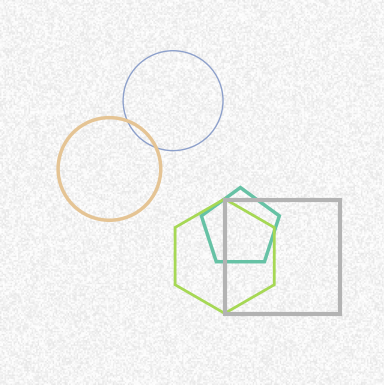[{"shape": "pentagon", "thickness": 2.5, "radius": 0.53, "center": [0.624, 0.406]}, {"shape": "circle", "thickness": 1, "radius": 0.65, "center": [0.45, 0.739]}, {"shape": "hexagon", "thickness": 2, "radius": 0.74, "center": [0.584, 0.335]}, {"shape": "circle", "thickness": 2.5, "radius": 0.67, "center": [0.284, 0.561]}, {"shape": "square", "thickness": 3, "radius": 0.74, "center": [0.734, 0.332]}]